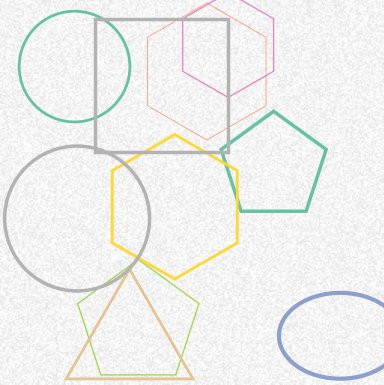[{"shape": "circle", "thickness": 2, "radius": 0.72, "center": [0.194, 0.827]}, {"shape": "pentagon", "thickness": 2.5, "radius": 0.72, "center": [0.711, 0.567]}, {"shape": "hexagon", "thickness": 0.5, "radius": 0.89, "center": [0.537, 0.814]}, {"shape": "oval", "thickness": 3, "radius": 0.8, "center": [0.884, 0.128]}, {"shape": "hexagon", "thickness": 1, "radius": 0.68, "center": [0.593, 0.883]}, {"shape": "pentagon", "thickness": 1, "radius": 0.83, "center": [0.359, 0.16]}, {"shape": "hexagon", "thickness": 2, "radius": 0.94, "center": [0.454, 0.463]}, {"shape": "triangle", "thickness": 2, "radius": 0.95, "center": [0.337, 0.111]}, {"shape": "circle", "thickness": 2.5, "radius": 0.94, "center": [0.2, 0.432]}, {"shape": "square", "thickness": 2.5, "radius": 0.86, "center": [0.419, 0.779]}]